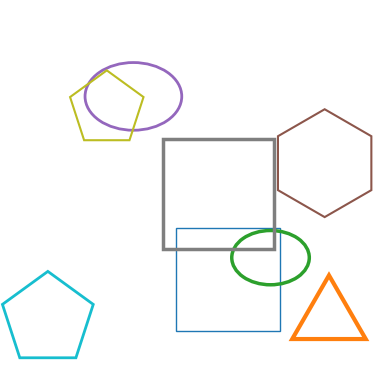[{"shape": "square", "thickness": 1, "radius": 0.67, "center": [0.593, 0.274]}, {"shape": "triangle", "thickness": 3, "radius": 0.55, "center": [0.855, 0.175]}, {"shape": "oval", "thickness": 2.5, "radius": 0.5, "center": [0.703, 0.331]}, {"shape": "oval", "thickness": 2, "radius": 0.63, "center": [0.346, 0.75]}, {"shape": "hexagon", "thickness": 1.5, "radius": 0.7, "center": [0.843, 0.576]}, {"shape": "square", "thickness": 2.5, "radius": 0.72, "center": [0.568, 0.496]}, {"shape": "pentagon", "thickness": 1.5, "radius": 0.5, "center": [0.277, 0.717]}, {"shape": "pentagon", "thickness": 2, "radius": 0.62, "center": [0.124, 0.171]}]